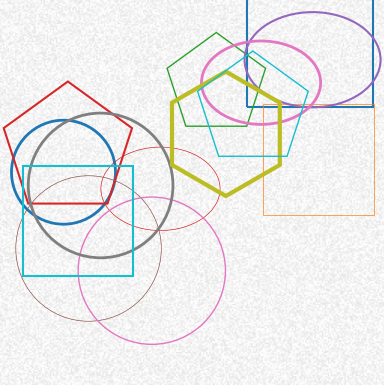[{"shape": "square", "thickness": 1.5, "radius": 0.82, "center": [0.805, 0.886]}, {"shape": "circle", "thickness": 2, "radius": 0.68, "center": [0.165, 0.553]}, {"shape": "square", "thickness": 0.5, "radius": 0.72, "center": [0.827, 0.585]}, {"shape": "pentagon", "thickness": 1, "radius": 0.67, "center": [0.562, 0.781]}, {"shape": "pentagon", "thickness": 1.5, "radius": 0.88, "center": [0.176, 0.613]}, {"shape": "oval", "thickness": 0.5, "radius": 0.77, "center": [0.417, 0.51]}, {"shape": "oval", "thickness": 1.5, "radius": 0.88, "center": [0.812, 0.845]}, {"shape": "circle", "thickness": 0.5, "radius": 0.95, "center": [0.23, 0.355]}, {"shape": "oval", "thickness": 2, "radius": 0.77, "center": [0.678, 0.785]}, {"shape": "circle", "thickness": 1, "radius": 0.96, "center": [0.394, 0.297]}, {"shape": "circle", "thickness": 2, "radius": 0.94, "center": [0.261, 0.518]}, {"shape": "hexagon", "thickness": 3, "radius": 0.81, "center": [0.587, 0.652]}, {"shape": "pentagon", "thickness": 1, "radius": 0.76, "center": [0.657, 0.716]}, {"shape": "square", "thickness": 1.5, "radius": 0.71, "center": [0.202, 0.425]}]